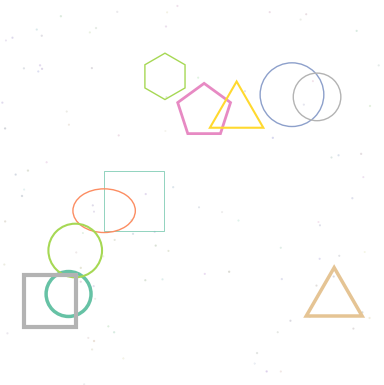[{"shape": "circle", "thickness": 2.5, "radius": 0.29, "center": [0.178, 0.236]}, {"shape": "square", "thickness": 0.5, "radius": 0.39, "center": [0.349, 0.479]}, {"shape": "oval", "thickness": 1, "radius": 0.41, "center": [0.27, 0.453]}, {"shape": "circle", "thickness": 1, "radius": 0.41, "center": [0.758, 0.754]}, {"shape": "pentagon", "thickness": 2, "radius": 0.36, "center": [0.53, 0.711]}, {"shape": "circle", "thickness": 1.5, "radius": 0.35, "center": [0.195, 0.349]}, {"shape": "hexagon", "thickness": 1, "radius": 0.3, "center": [0.428, 0.802]}, {"shape": "triangle", "thickness": 1.5, "radius": 0.4, "center": [0.615, 0.708]}, {"shape": "triangle", "thickness": 2.5, "radius": 0.42, "center": [0.868, 0.221]}, {"shape": "circle", "thickness": 1, "radius": 0.31, "center": [0.824, 0.748]}, {"shape": "square", "thickness": 3, "radius": 0.34, "center": [0.129, 0.217]}]